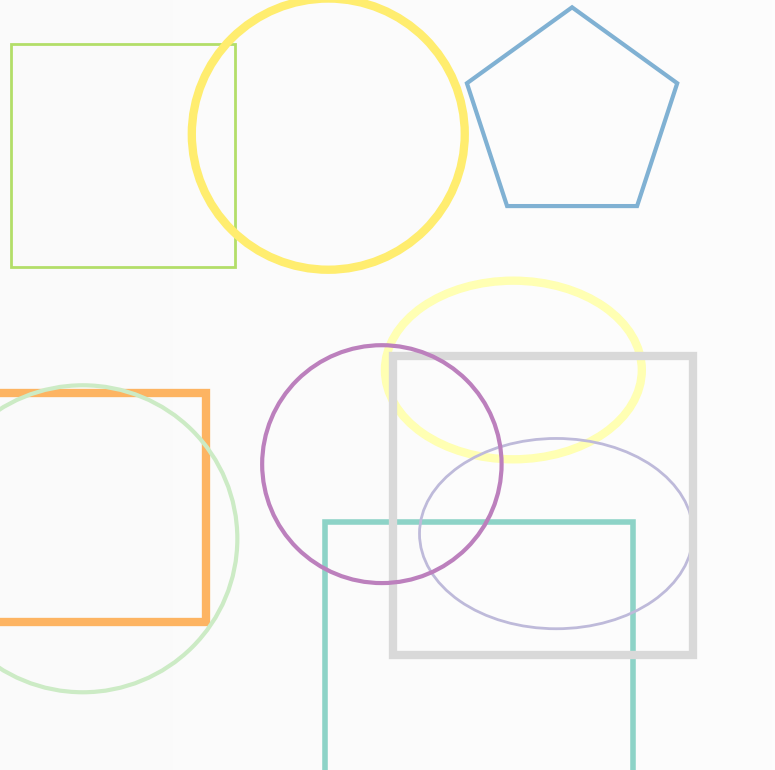[{"shape": "square", "thickness": 2, "radius": 0.99, "center": [0.618, 0.124]}, {"shape": "oval", "thickness": 3, "radius": 0.83, "center": [0.662, 0.519]}, {"shape": "oval", "thickness": 1, "radius": 0.88, "center": [0.718, 0.307]}, {"shape": "pentagon", "thickness": 1.5, "radius": 0.71, "center": [0.738, 0.848]}, {"shape": "square", "thickness": 3, "radius": 0.74, "center": [0.117, 0.341]}, {"shape": "square", "thickness": 1, "radius": 0.72, "center": [0.158, 0.798]}, {"shape": "square", "thickness": 3, "radius": 0.97, "center": [0.701, 0.343]}, {"shape": "circle", "thickness": 1.5, "radius": 0.77, "center": [0.493, 0.397]}, {"shape": "circle", "thickness": 1.5, "radius": 1.0, "center": [0.107, 0.3]}, {"shape": "circle", "thickness": 3, "radius": 0.88, "center": [0.424, 0.826]}]